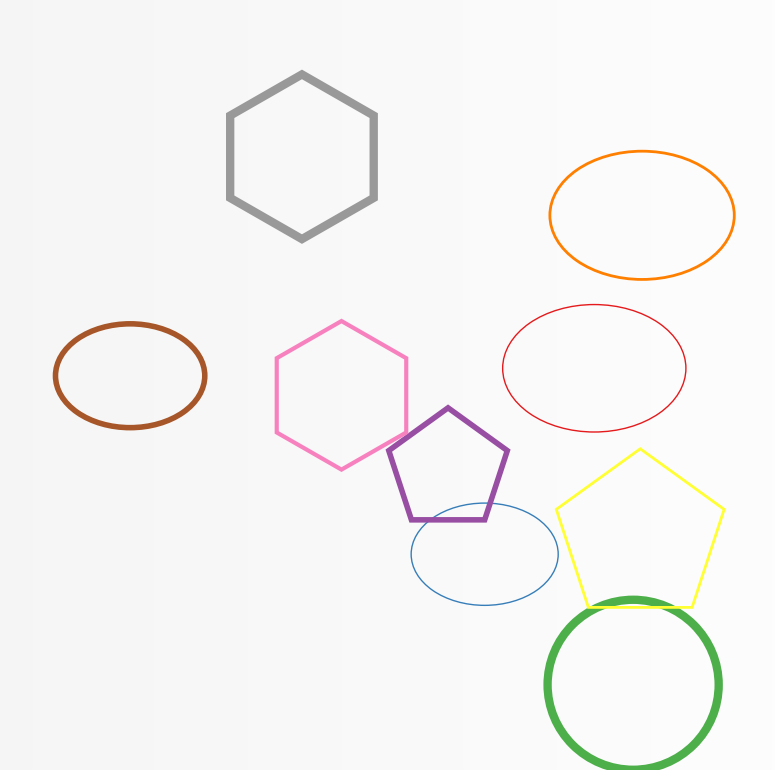[{"shape": "oval", "thickness": 0.5, "radius": 0.59, "center": [0.767, 0.522]}, {"shape": "oval", "thickness": 0.5, "radius": 0.47, "center": [0.625, 0.28]}, {"shape": "circle", "thickness": 3, "radius": 0.55, "center": [0.817, 0.111]}, {"shape": "pentagon", "thickness": 2, "radius": 0.4, "center": [0.578, 0.39]}, {"shape": "oval", "thickness": 1, "radius": 0.59, "center": [0.828, 0.72]}, {"shape": "pentagon", "thickness": 1, "radius": 0.57, "center": [0.826, 0.303]}, {"shape": "oval", "thickness": 2, "radius": 0.48, "center": [0.168, 0.512]}, {"shape": "hexagon", "thickness": 1.5, "radius": 0.48, "center": [0.441, 0.487]}, {"shape": "hexagon", "thickness": 3, "radius": 0.53, "center": [0.39, 0.796]}]